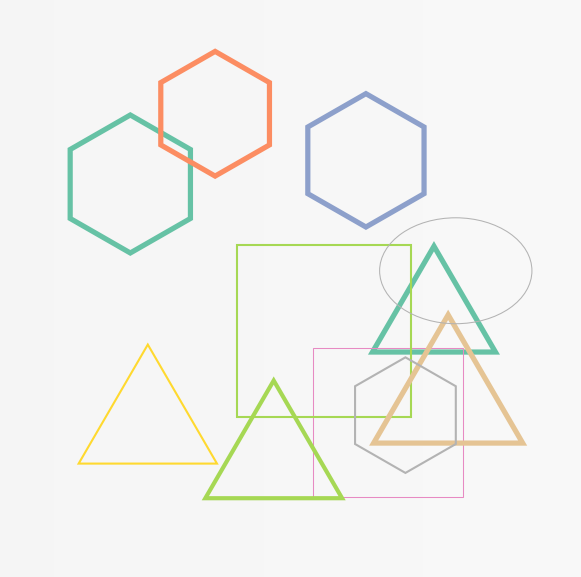[{"shape": "hexagon", "thickness": 2.5, "radius": 0.6, "center": [0.224, 0.681]}, {"shape": "triangle", "thickness": 2.5, "radius": 0.61, "center": [0.747, 0.451]}, {"shape": "hexagon", "thickness": 2.5, "radius": 0.54, "center": [0.37, 0.802]}, {"shape": "hexagon", "thickness": 2.5, "radius": 0.58, "center": [0.63, 0.721]}, {"shape": "square", "thickness": 0.5, "radius": 0.65, "center": [0.667, 0.267]}, {"shape": "square", "thickness": 1, "radius": 0.75, "center": [0.557, 0.427]}, {"shape": "triangle", "thickness": 2, "radius": 0.68, "center": [0.471, 0.204]}, {"shape": "triangle", "thickness": 1, "radius": 0.69, "center": [0.254, 0.265]}, {"shape": "triangle", "thickness": 2.5, "radius": 0.74, "center": [0.771, 0.306]}, {"shape": "hexagon", "thickness": 1, "radius": 0.5, "center": [0.698, 0.28]}, {"shape": "oval", "thickness": 0.5, "radius": 0.66, "center": [0.784, 0.53]}]